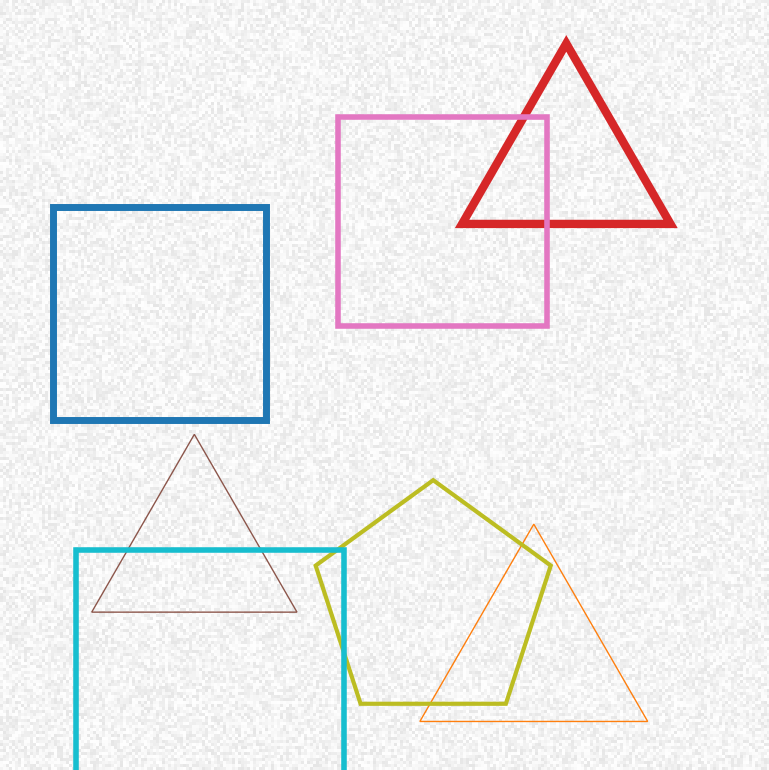[{"shape": "square", "thickness": 2.5, "radius": 0.69, "center": [0.208, 0.593]}, {"shape": "triangle", "thickness": 0.5, "radius": 0.85, "center": [0.693, 0.148]}, {"shape": "triangle", "thickness": 3, "radius": 0.78, "center": [0.735, 0.787]}, {"shape": "triangle", "thickness": 0.5, "radius": 0.77, "center": [0.252, 0.282]}, {"shape": "square", "thickness": 2, "radius": 0.68, "center": [0.575, 0.713]}, {"shape": "pentagon", "thickness": 1.5, "radius": 0.8, "center": [0.563, 0.216]}, {"shape": "square", "thickness": 2, "radius": 0.87, "center": [0.273, 0.112]}]